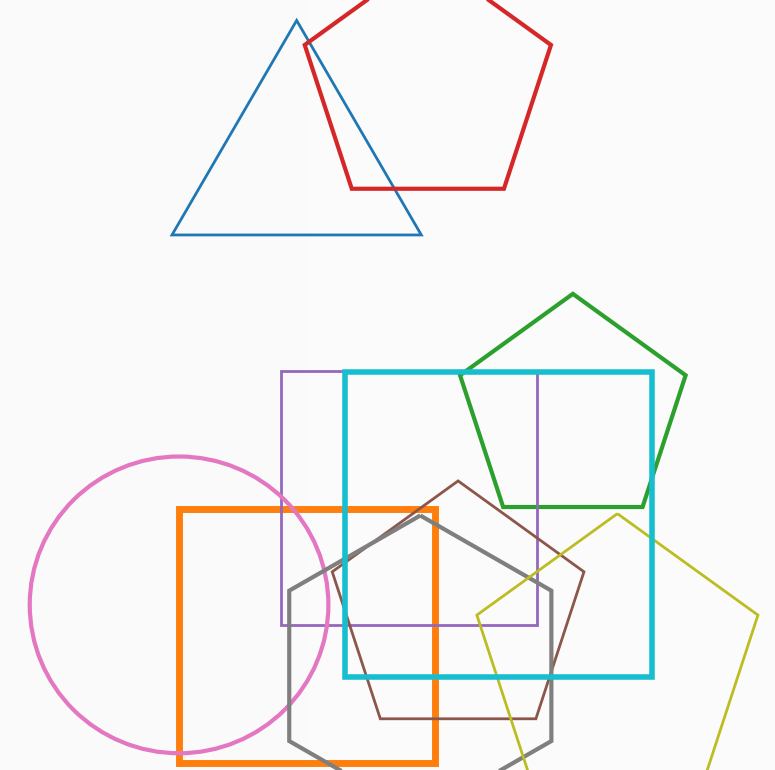[{"shape": "triangle", "thickness": 1, "radius": 0.93, "center": [0.383, 0.788]}, {"shape": "square", "thickness": 2.5, "radius": 0.82, "center": [0.396, 0.174]}, {"shape": "pentagon", "thickness": 1.5, "radius": 0.77, "center": [0.739, 0.465]}, {"shape": "pentagon", "thickness": 1.5, "radius": 0.84, "center": [0.552, 0.89]}, {"shape": "square", "thickness": 1, "radius": 0.83, "center": [0.528, 0.354]}, {"shape": "pentagon", "thickness": 1, "radius": 0.85, "center": [0.591, 0.205]}, {"shape": "circle", "thickness": 1.5, "radius": 0.96, "center": [0.231, 0.214]}, {"shape": "hexagon", "thickness": 1.5, "radius": 0.98, "center": [0.542, 0.135]}, {"shape": "pentagon", "thickness": 1, "radius": 0.95, "center": [0.797, 0.142]}, {"shape": "square", "thickness": 2, "radius": 0.99, "center": [0.643, 0.319]}]